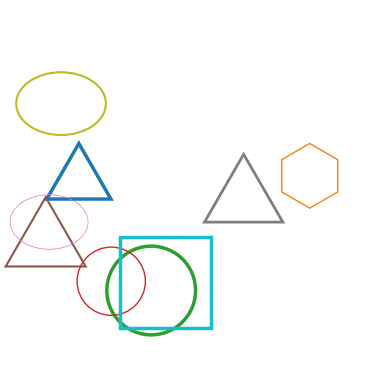[{"shape": "triangle", "thickness": 2.5, "radius": 0.48, "center": [0.205, 0.531]}, {"shape": "hexagon", "thickness": 1, "radius": 0.42, "center": [0.804, 0.543]}, {"shape": "circle", "thickness": 2.5, "radius": 0.58, "center": [0.393, 0.245]}, {"shape": "circle", "thickness": 1, "radius": 0.44, "center": [0.289, 0.27]}, {"shape": "triangle", "thickness": 1.5, "radius": 0.6, "center": [0.119, 0.368]}, {"shape": "oval", "thickness": 0.5, "radius": 0.51, "center": [0.128, 0.423]}, {"shape": "triangle", "thickness": 2, "radius": 0.59, "center": [0.633, 0.482]}, {"shape": "oval", "thickness": 1.5, "radius": 0.58, "center": [0.159, 0.731]}, {"shape": "square", "thickness": 2.5, "radius": 0.59, "center": [0.43, 0.266]}]